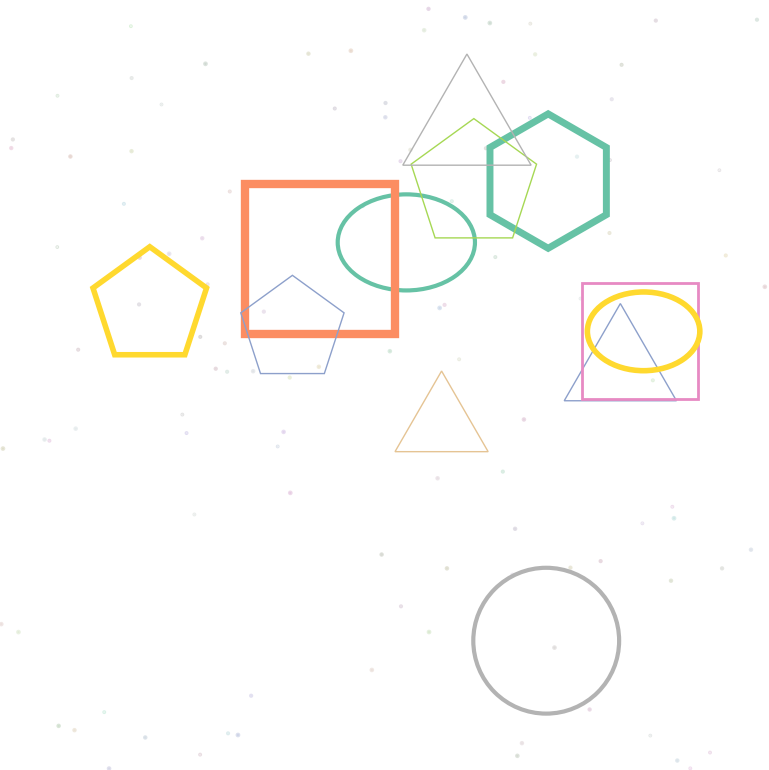[{"shape": "oval", "thickness": 1.5, "radius": 0.45, "center": [0.528, 0.685]}, {"shape": "hexagon", "thickness": 2.5, "radius": 0.44, "center": [0.712, 0.765]}, {"shape": "square", "thickness": 3, "radius": 0.49, "center": [0.416, 0.664]}, {"shape": "triangle", "thickness": 0.5, "radius": 0.42, "center": [0.806, 0.522]}, {"shape": "pentagon", "thickness": 0.5, "radius": 0.35, "center": [0.38, 0.572]}, {"shape": "square", "thickness": 1, "radius": 0.38, "center": [0.831, 0.557]}, {"shape": "pentagon", "thickness": 0.5, "radius": 0.43, "center": [0.615, 0.76]}, {"shape": "oval", "thickness": 2, "radius": 0.37, "center": [0.836, 0.57]}, {"shape": "pentagon", "thickness": 2, "radius": 0.39, "center": [0.195, 0.602]}, {"shape": "triangle", "thickness": 0.5, "radius": 0.35, "center": [0.573, 0.448]}, {"shape": "triangle", "thickness": 0.5, "radius": 0.48, "center": [0.606, 0.834]}, {"shape": "circle", "thickness": 1.5, "radius": 0.47, "center": [0.709, 0.168]}]